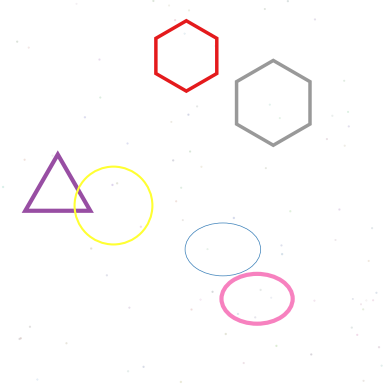[{"shape": "hexagon", "thickness": 2.5, "radius": 0.46, "center": [0.484, 0.855]}, {"shape": "oval", "thickness": 0.5, "radius": 0.49, "center": [0.579, 0.352]}, {"shape": "triangle", "thickness": 3, "radius": 0.49, "center": [0.15, 0.501]}, {"shape": "circle", "thickness": 1.5, "radius": 0.51, "center": [0.295, 0.466]}, {"shape": "oval", "thickness": 3, "radius": 0.46, "center": [0.668, 0.224]}, {"shape": "hexagon", "thickness": 2.5, "radius": 0.55, "center": [0.71, 0.733]}]